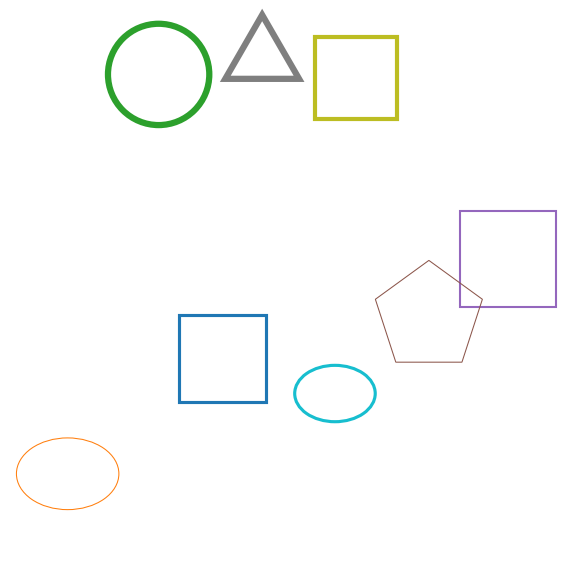[{"shape": "square", "thickness": 1.5, "radius": 0.38, "center": [0.385, 0.379]}, {"shape": "oval", "thickness": 0.5, "radius": 0.44, "center": [0.117, 0.179]}, {"shape": "circle", "thickness": 3, "radius": 0.44, "center": [0.275, 0.87]}, {"shape": "square", "thickness": 1, "radius": 0.42, "center": [0.879, 0.55]}, {"shape": "pentagon", "thickness": 0.5, "radius": 0.49, "center": [0.743, 0.451]}, {"shape": "triangle", "thickness": 3, "radius": 0.37, "center": [0.454, 0.899]}, {"shape": "square", "thickness": 2, "radius": 0.35, "center": [0.616, 0.864]}, {"shape": "oval", "thickness": 1.5, "radius": 0.35, "center": [0.58, 0.318]}]